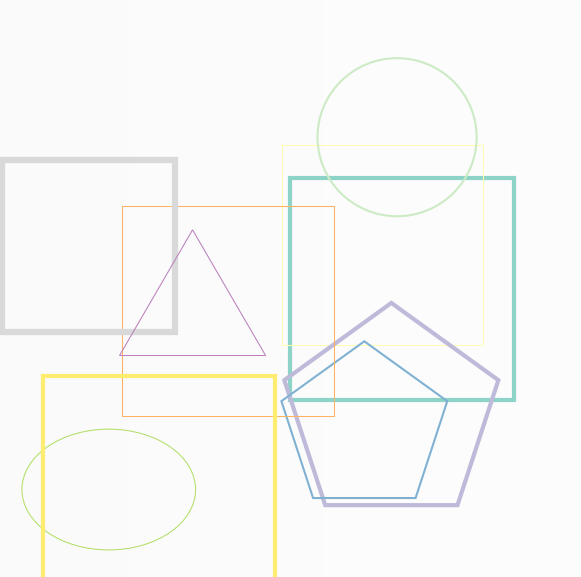[{"shape": "square", "thickness": 2, "radius": 0.96, "center": [0.692, 0.499]}, {"shape": "square", "thickness": 0.5, "radius": 0.87, "center": [0.659, 0.575]}, {"shape": "pentagon", "thickness": 2, "radius": 0.97, "center": [0.673, 0.281]}, {"shape": "pentagon", "thickness": 1, "radius": 0.75, "center": [0.627, 0.258]}, {"shape": "square", "thickness": 0.5, "radius": 0.91, "center": [0.392, 0.461]}, {"shape": "oval", "thickness": 0.5, "radius": 0.75, "center": [0.187, 0.151]}, {"shape": "square", "thickness": 3, "radius": 0.74, "center": [0.152, 0.573]}, {"shape": "triangle", "thickness": 0.5, "radius": 0.73, "center": [0.331, 0.456]}, {"shape": "circle", "thickness": 1, "radius": 0.68, "center": [0.683, 0.762]}, {"shape": "square", "thickness": 2, "radius": 1.0, "center": [0.273, 0.149]}]